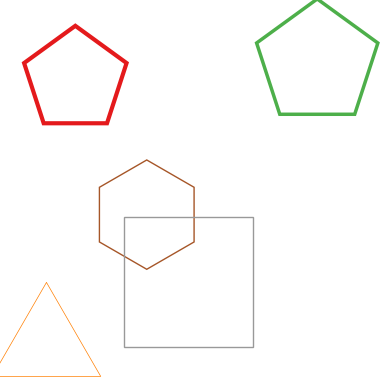[{"shape": "pentagon", "thickness": 3, "radius": 0.7, "center": [0.196, 0.793]}, {"shape": "pentagon", "thickness": 2.5, "radius": 0.83, "center": [0.824, 0.837]}, {"shape": "triangle", "thickness": 0.5, "radius": 0.81, "center": [0.121, 0.104]}, {"shape": "hexagon", "thickness": 1, "radius": 0.71, "center": [0.381, 0.443]}, {"shape": "square", "thickness": 1, "radius": 0.84, "center": [0.49, 0.268]}]